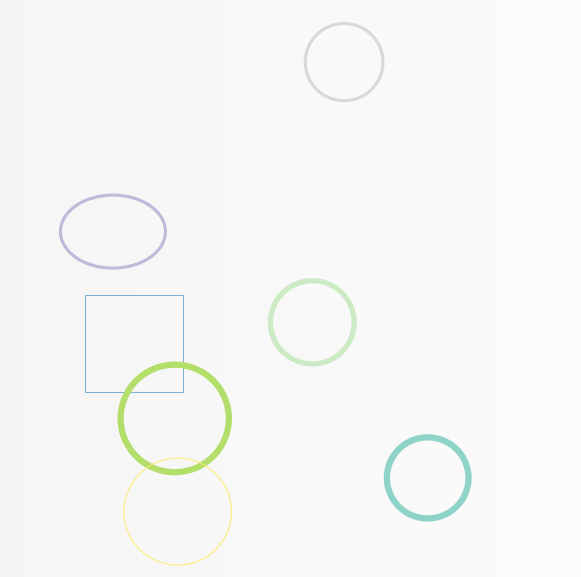[{"shape": "circle", "thickness": 3, "radius": 0.35, "center": [0.736, 0.172]}, {"shape": "oval", "thickness": 1.5, "radius": 0.45, "center": [0.194, 0.598]}, {"shape": "square", "thickness": 0.5, "radius": 0.42, "center": [0.23, 0.404]}, {"shape": "circle", "thickness": 3, "radius": 0.47, "center": [0.301, 0.275]}, {"shape": "circle", "thickness": 1.5, "radius": 0.33, "center": [0.592, 0.892]}, {"shape": "circle", "thickness": 2.5, "radius": 0.36, "center": [0.537, 0.441]}, {"shape": "circle", "thickness": 0.5, "radius": 0.46, "center": [0.306, 0.113]}]